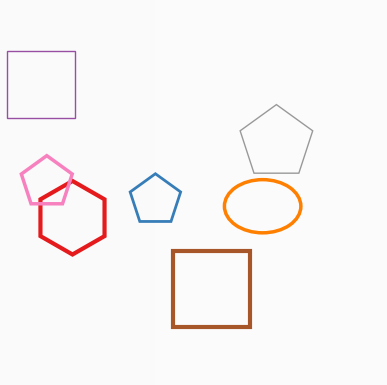[{"shape": "hexagon", "thickness": 3, "radius": 0.48, "center": [0.187, 0.434]}, {"shape": "pentagon", "thickness": 2, "radius": 0.34, "center": [0.401, 0.48]}, {"shape": "square", "thickness": 1, "radius": 0.44, "center": [0.106, 0.781]}, {"shape": "oval", "thickness": 2.5, "radius": 0.49, "center": [0.678, 0.464]}, {"shape": "square", "thickness": 3, "radius": 0.49, "center": [0.545, 0.25]}, {"shape": "pentagon", "thickness": 2.5, "radius": 0.35, "center": [0.121, 0.527]}, {"shape": "pentagon", "thickness": 1, "radius": 0.49, "center": [0.713, 0.63]}]